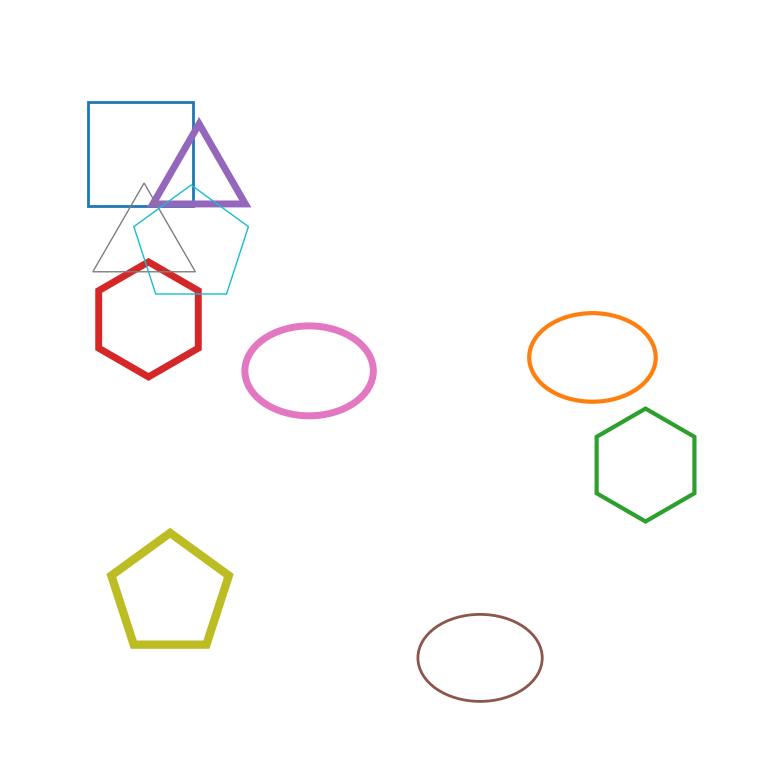[{"shape": "square", "thickness": 1, "radius": 0.34, "center": [0.182, 0.8]}, {"shape": "oval", "thickness": 1.5, "radius": 0.41, "center": [0.769, 0.536]}, {"shape": "hexagon", "thickness": 1.5, "radius": 0.37, "center": [0.838, 0.396]}, {"shape": "hexagon", "thickness": 2.5, "radius": 0.37, "center": [0.193, 0.585]}, {"shape": "triangle", "thickness": 2.5, "radius": 0.35, "center": [0.259, 0.77]}, {"shape": "oval", "thickness": 1, "radius": 0.4, "center": [0.623, 0.146]}, {"shape": "oval", "thickness": 2.5, "radius": 0.42, "center": [0.401, 0.518]}, {"shape": "triangle", "thickness": 0.5, "radius": 0.38, "center": [0.187, 0.685]}, {"shape": "pentagon", "thickness": 3, "radius": 0.4, "center": [0.221, 0.228]}, {"shape": "pentagon", "thickness": 0.5, "radius": 0.39, "center": [0.248, 0.681]}]